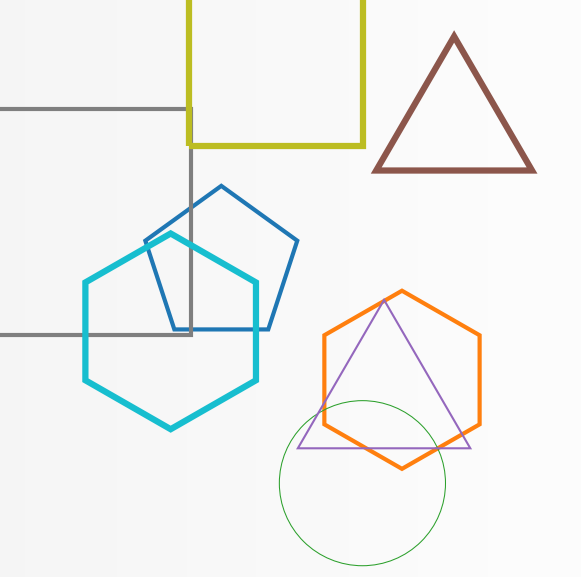[{"shape": "pentagon", "thickness": 2, "radius": 0.69, "center": [0.381, 0.54]}, {"shape": "hexagon", "thickness": 2, "radius": 0.77, "center": [0.692, 0.341]}, {"shape": "circle", "thickness": 0.5, "radius": 0.71, "center": [0.624, 0.162]}, {"shape": "triangle", "thickness": 1, "radius": 0.86, "center": [0.661, 0.309]}, {"shape": "triangle", "thickness": 3, "radius": 0.77, "center": [0.781, 0.781]}, {"shape": "square", "thickness": 2, "radius": 0.98, "center": [0.132, 0.615]}, {"shape": "square", "thickness": 3, "radius": 0.75, "center": [0.475, 0.895]}, {"shape": "hexagon", "thickness": 3, "radius": 0.85, "center": [0.294, 0.425]}]